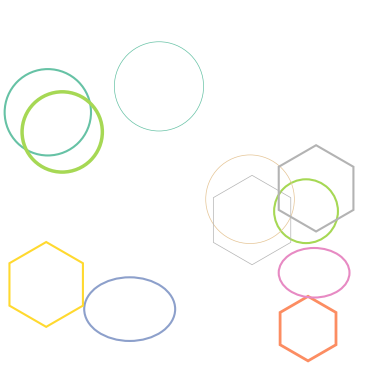[{"shape": "circle", "thickness": 0.5, "radius": 0.58, "center": [0.413, 0.776]}, {"shape": "circle", "thickness": 1.5, "radius": 0.56, "center": [0.124, 0.708]}, {"shape": "hexagon", "thickness": 2, "radius": 0.42, "center": [0.8, 0.146]}, {"shape": "oval", "thickness": 1.5, "radius": 0.59, "center": [0.337, 0.197]}, {"shape": "oval", "thickness": 1.5, "radius": 0.46, "center": [0.816, 0.292]}, {"shape": "circle", "thickness": 2.5, "radius": 0.52, "center": [0.162, 0.657]}, {"shape": "circle", "thickness": 1.5, "radius": 0.41, "center": [0.795, 0.451]}, {"shape": "hexagon", "thickness": 1.5, "radius": 0.55, "center": [0.12, 0.261]}, {"shape": "circle", "thickness": 0.5, "radius": 0.58, "center": [0.649, 0.483]}, {"shape": "hexagon", "thickness": 0.5, "radius": 0.58, "center": [0.655, 0.428]}, {"shape": "hexagon", "thickness": 1.5, "radius": 0.56, "center": [0.821, 0.511]}]